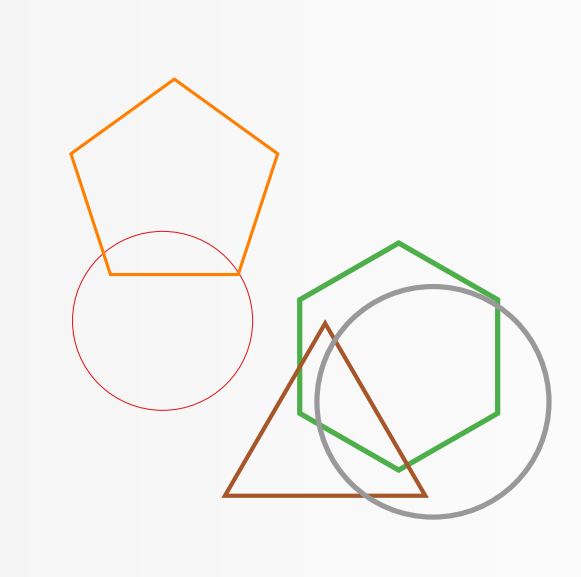[{"shape": "circle", "thickness": 0.5, "radius": 0.77, "center": [0.28, 0.444]}, {"shape": "hexagon", "thickness": 2.5, "radius": 0.98, "center": [0.686, 0.382]}, {"shape": "pentagon", "thickness": 1.5, "radius": 0.93, "center": [0.3, 0.675]}, {"shape": "triangle", "thickness": 2, "radius": 1.0, "center": [0.559, 0.24]}, {"shape": "circle", "thickness": 2.5, "radius": 1.0, "center": [0.745, 0.303]}]